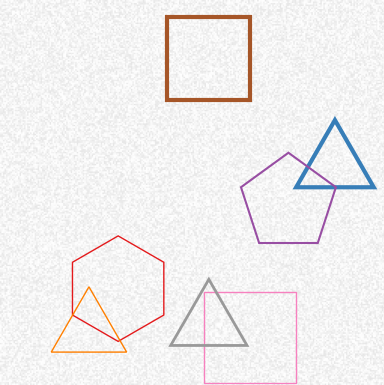[{"shape": "hexagon", "thickness": 1, "radius": 0.69, "center": [0.307, 0.25]}, {"shape": "triangle", "thickness": 3, "radius": 0.58, "center": [0.87, 0.572]}, {"shape": "pentagon", "thickness": 1.5, "radius": 0.65, "center": [0.749, 0.474]}, {"shape": "triangle", "thickness": 1, "radius": 0.57, "center": [0.231, 0.142]}, {"shape": "square", "thickness": 3, "radius": 0.54, "center": [0.541, 0.848]}, {"shape": "square", "thickness": 1, "radius": 0.59, "center": [0.649, 0.123]}, {"shape": "triangle", "thickness": 2, "radius": 0.57, "center": [0.542, 0.16]}]